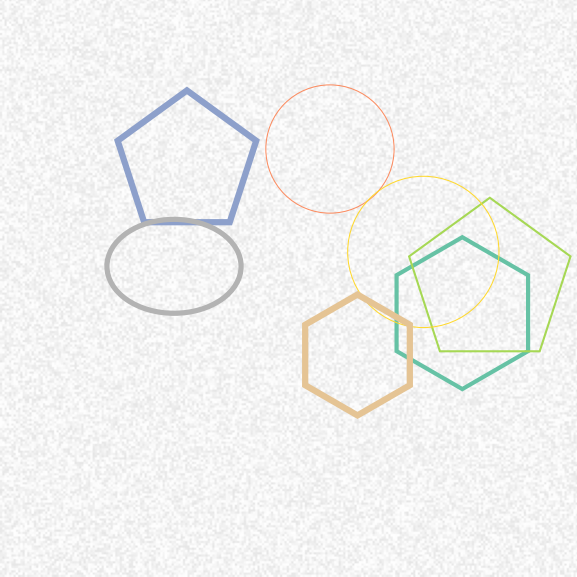[{"shape": "hexagon", "thickness": 2, "radius": 0.66, "center": [0.801, 0.457]}, {"shape": "circle", "thickness": 0.5, "radius": 0.56, "center": [0.571, 0.741]}, {"shape": "pentagon", "thickness": 3, "radius": 0.63, "center": [0.324, 0.716]}, {"shape": "pentagon", "thickness": 1, "radius": 0.73, "center": [0.848, 0.51]}, {"shape": "circle", "thickness": 0.5, "radius": 0.65, "center": [0.733, 0.563]}, {"shape": "hexagon", "thickness": 3, "radius": 0.52, "center": [0.619, 0.384]}, {"shape": "oval", "thickness": 2.5, "radius": 0.58, "center": [0.301, 0.538]}]